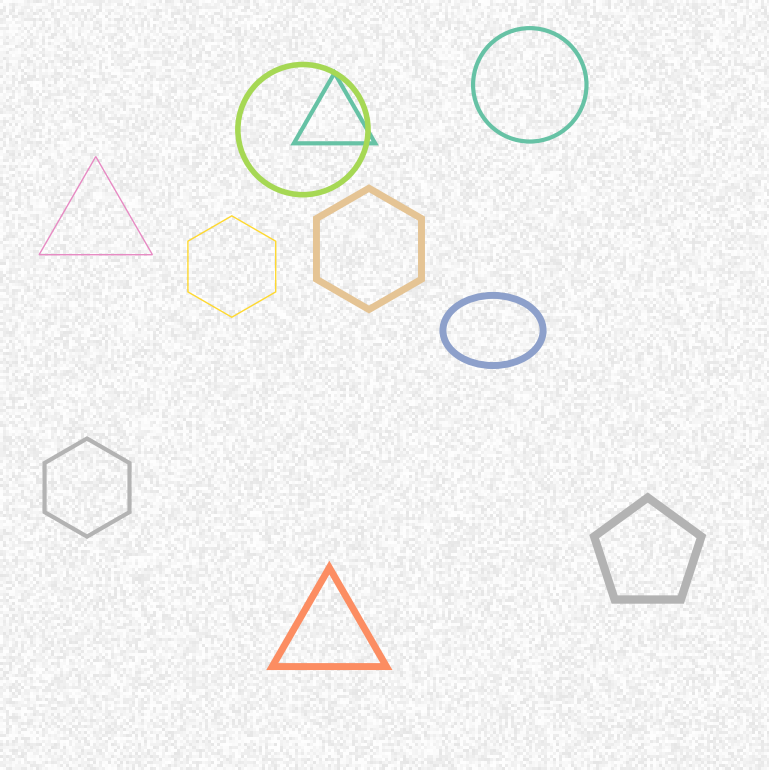[{"shape": "triangle", "thickness": 1.5, "radius": 0.3, "center": [0.434, 0.844]}, {"shape": "circle", "thickness": 1.5, "radius": 0.37, "center": [0.688, 0.89]}, {"shape": "triangle", "thickness": 2.5, "radius": 0.43, "center": [0.428, 0.177]}, {"shape": "oval", "thickness": 2.5, "radius": 0.33, "center": [0.64, 0.571]}, {"shape": "triangle", "thickness": 0.5, "radius": 0.42, "center": [0.124, 0.712]}, {"shape": "circle", "thickness": 2, "radius": 0.42, "center": [0.393, 0.832]}, {"shape": "hexagon", "thickness": 0.5, "radius": 0.33, "center": [0.301, 0.654]}, {"shape": "hexagon", "thickness": 2.5, "radius": 0.39, "center": [0.479, 0.677]}, {"shape": "hexagon", "thickness": 1.5, "radius": 0.32, "center": [0.113, 0.367]}, {"shape": "pentagon", "thickness": 3, "radius": 0.37, "center": [0.841, 0.281]}]